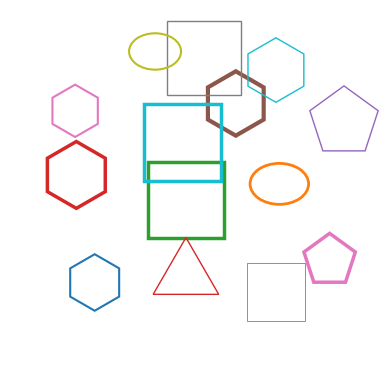[{"shape": "square", "thickness": 0.5, "radius": 0.38, "center": [0.716, 0.241]}, {"shape": "hexagon", "thickness": 1.5, "radius": 0.37, "center": [0.246, 0.266]}, {"shape": "oval", "thickness": 2, "radius": 0.38, "center": [0.726, 0.522]}, {"shape": "square", "thickness": 2.5, "radius": 0.5, "center": [0.483, 0.481]}, {"shape": "triangle", "thickness": 1, "radius": 0.49, "center": [0.483, 0.285]}, {"shape": "hexagon", "thickness": 2.5, "radius": 0.43, "center": [0.198, 0.546]}, {"shape": "pentagon", "thickness": 1, "radius": 0.47, "center": [0.894, 0.684]}, {"shape": "hexagon", "thickness": 3, "radius": 0.42, "center": [0.612, 0.731]}, {"shape": "pentagon", "thickness": 2.5, "radius": 0.35, "center": [0.856, 0.324]}, {"shape": "hexagon", "thickness": 1.5, "radius": 0.34, "center": [0.195, 0.712]}, {"shape": "square", "thickness": 1, "radius": 0.48, "center": [0.529, 0.849]}, {"shape": "oval", "thickness": 1.5, "radius": 0.34, "center": [0.403, 0.866]}, {"shape": "hexagon", "thickness": 1, "radius": 0.42, "center": [0.717, 0.818]}, {"shape": "square", "thickness": 2.5, "radius": 0.5, "center": [0.474, 0.63]}]